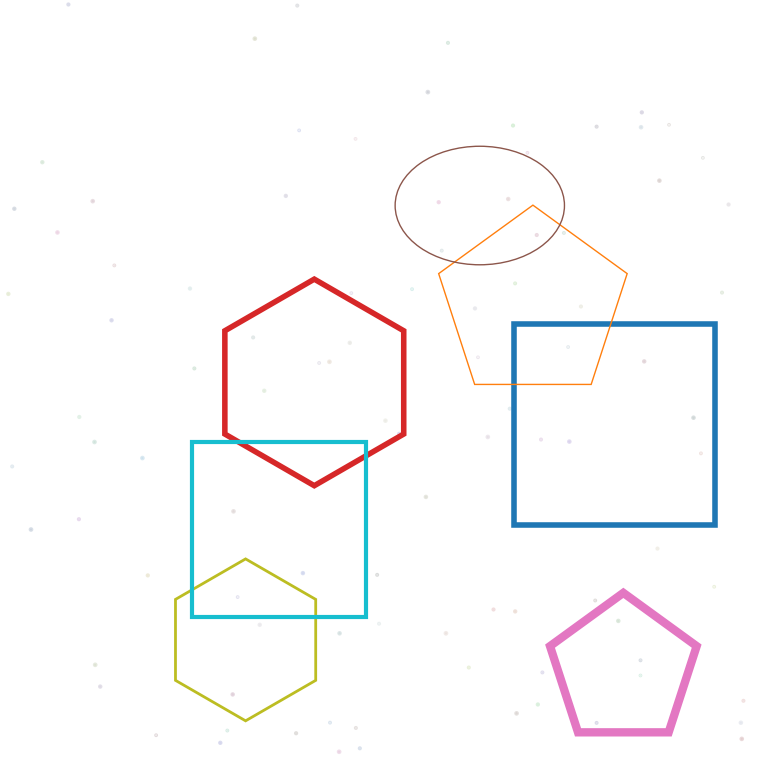[{"shape": "square", "thickness": 2, "radius": 0.65, "center": [0.798, 0.448]}, {"shape": "pentagon", "thickness": 0.5, "radius": 0.64, "center": [0.692, 0.605]}, {"shape": "hexagon", "thickness": 2, "radius": 0.67, "center": [0.408, 0.503]}, {"shape": "oval", "thickness": 0.5, "radius": 0.55, "center": [0.623, 0.733]}, {"shape": "pentagon", "thickness": 3, "radius": 0.5, "center": [0.81, 0.13]}, {"shape": "hexagon", "thickness": 1, "radius": 0.53, "center": [0.319, 0.169]}, {"shape": "square", "thickness": 1.5, "radius": 0.57, "center": [0.363, 0.312]}]